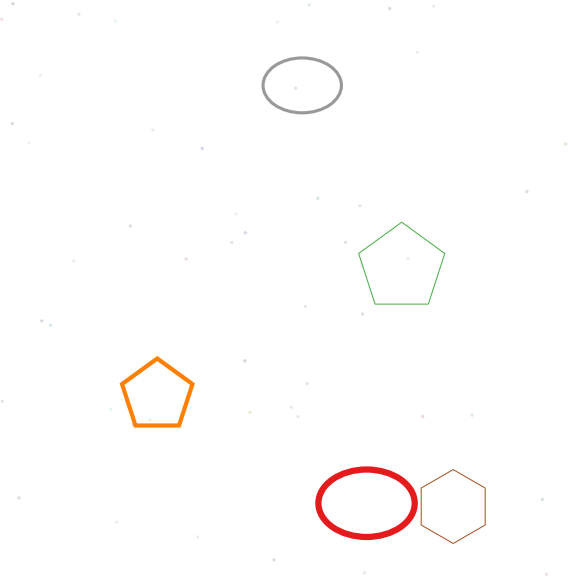[{"shape": "oval", "thickness": 3, "radius": 0.42, "center": [0.635, 0.128]}, {"shape": "pentagon", "thickness": 0.5, "radius": 0.39, "center": [0.696, 0.536]}, {"shape": "pentagon", "thickness": 2, "radius": 0.32, "center": [0.272, 0.314]}, {"shape": "hexagon", "thickness": 0.5, "radius": 0.32, "center": [0.785, 0.122]}, {"shape": "oval", "thickness": 1.5, "radius": 0.34, "center": [0.523, 0.851]}]